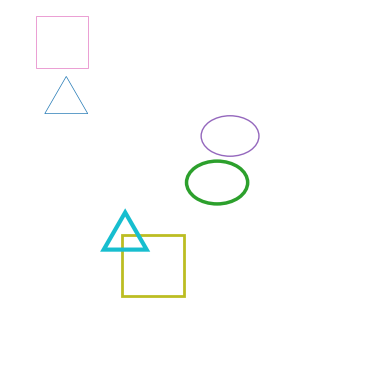[{"shape": "triangle", "thickness": 0.5, "radius": 0.32, "center": [0.172, 0.737]}, {"shape": "oval", "thickness": 2.5, "radius": 0.4, "center": [0.564, 0.526]}, {"shape": "oval", "thickness": 1, "radius": 0.38, "center": [0.598, 0.647]}, {"shape": "square", "thickness": 0.5, "radius": 0.34, "center": [0.162, 0.89]}, {"shape": "square", "thickness": 2, "radius": 0.4, "center": [0.398, 0.31]}, {"shape": "triangle", "thickness": 3, "radius": 0.32, "center": [0.325, 0.384]}]